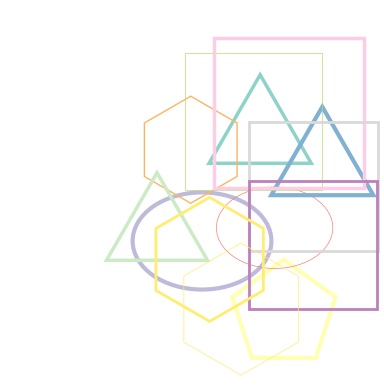[{"shape": "triangle", "thickness": 2.5, "radius": 0.77, "center": [0.676, 0.652]}, {"shape": "pentagon", "thickness": 3, "radius": 0.71, "center": [0.737, 0.185]}, {"shape": "oval", "thickness": 3, "radius": 0.9, "center": [0.525, 0.374]}, {"shape": "oval", "thickness": 0.5, "radius": 0.76, "center": [0.713, 0.409]}, {"shape": "triangle", "thickness": 3, "radius": 0.77, "center": [0.837, 0.57]}, {"shape": "hexagon", "thickness": 1, "radius": 0.7, "center": [0.495, 0.611]}, {"shape": "square", "thickness": 0.5, "radius": 0.89, "center": [0.659, 0.684]}, {"shape": "square", "thickness": 2.5, "radius": 0.97, "center": [0.751, 0.706]}, {"shape": "square", "thickness": 2, "radius": 0.84, "center": [0.815, 0.517]}, {"shape": "square", "thickness": 2, "radius": 0.83, "center": [0.814, 0.363]}, {"shape": "triangle", "thickness": 2.5, "radius": 0.76, "center": [0.408, 0.4]}, {"shape": "hexagon", "thickness": 0.5, "radius": 0.86, "center": [0.626, 0.197]}, {"shape": "hexagon", "thickness": 2, "radius": 0.81, "center": [0.545, 0.326]}]